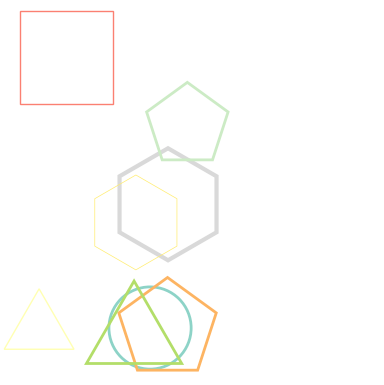[{"shape": "circle", "thickness": 2, "radius": 0.53, "center": [0.39, 0.148]}, {"shape": "triangle", "thickness": 1, "radius": 0.52, "center": [0.102, 0.145]}, {"shape": "square", "thickness": 1, "radius": 0.6, "center": [0.173, 0.851]}, {"shape": "pentagon", "thickness": 2, "radius": 0.67, "center": [0.435, 0.146]}, {"shape": "triangle", "thickness": 2, "radius": 0.71, "center": [0.348, 0.127]}, {"shape": "hexagon", "thickness": 3, "radius": 0.73, "center": [0.436, 0.469]}, {"shape": "pentagon", "thickness": 2, "radius": 0.56, "center": [0.487, 0.675]}, {"shape": "hexagon", "thickness": 0.5, "radius": 0.62, "center": [0.353, 0.422]}]